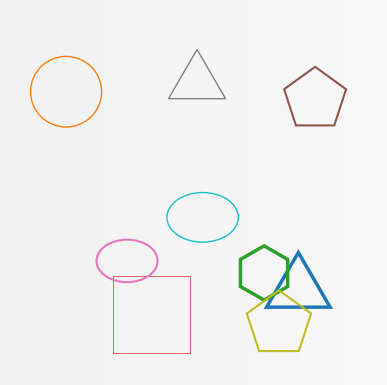[{"shape": "triangle", "thickness": 2.5, "radius": 0.47, "center": [0.77, 0.25]}, {"shape": "circle", "thickness": 1, "radius": 0.46, "center": [0.171, 0.762]}, {"shape": "hexagon", "thickness": 2.5, "radius": 0.35, "center": [0.681, 0.291]}, {"shape": "square", "thickness": 0.5, "radius": 0.5, "center": [0.392, 0.183]}, {"shape": "pentagon", "thickness": 1.5, "radius": 0.42, "center": [0.813, 0.742]}, {"shape": "oval", "thickness": 1.5, "radius": 0.39, "center": [0.328, 0.322]}, {"shape": "triangle", "thickness": 1, "radius": 0.43, "center": [0.508, 0.786]}, {"shape": "pentagon", "thickness": 1.5, "radius": 0.44, "center": [0.72, 0.159]}, {"shape": "oval", "thickness": 1, "radius": 0.46, "center": [0.523, 0.435]}]